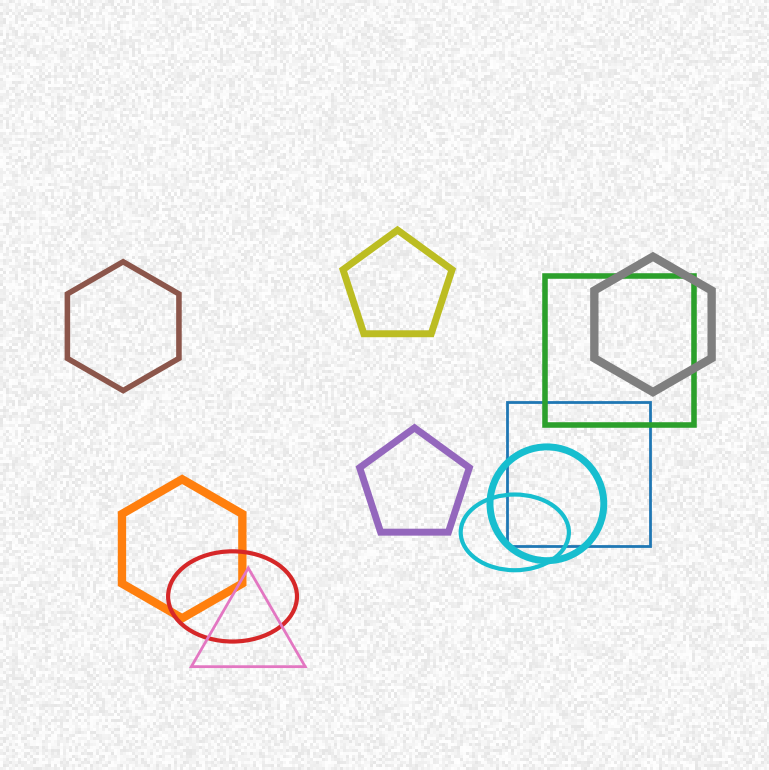[{"shape": "square", "thickness": 1, "radius": 0.47, "center": [0.751, 0.385]}, {"shape": "hexagon", "thickness": 3, "radius": 0.45, "center": [0.237, 0.287]}, {"shape": "square", "thickness": 2, "radius": 0.48, "center": [0.805, 0.544]}, {"shape": "oval", "thickness": 1.5, "radius": 0.42, "center": [0.302, 0.225]}, {"shape": "pentagon", "thickness": 2.5, "radius": 0.37, "center": [0.538, 0.369]}, {"shape": "hexagon", "thickness": 2, "radius": 0.42, "center": [0.16, 0.576]}, {"shape": "triangle", "thickness": 1, "radius": 0.43, "center": [0.322, 0.177]}, {"shape": "hexagon", "thickness": 3, "radius": 0.44, "center": [0.848, 0.579]}, {"shape": "pentagon", "thickness": 2.5, "radius": 0.37, "center": [0.516, 0.627]}, {"shape": "circle", "thickness": 2.5, "radius": 0.37, "center": [0.71, 0.346]}, {"shape": "oval", "thickness": 1.5, "radius": 0.35, "center": [0.669, 0.309]}]